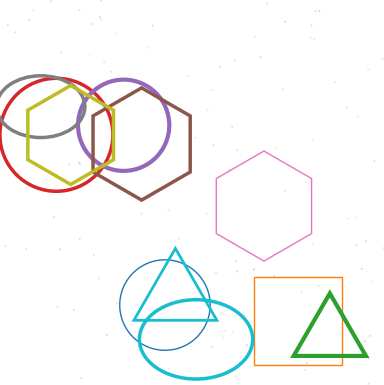[{"shape": "circle", "thickness": 1, "radius": 0.59, "center": [0.428, 0.208]}, {"shape": "square", "thickness": 1, "radius": 0.57, "center": [0.774, 0.166]}, {"shape": "triangle", "thickness": 3, "radius": 0.54, "center": [0.857, 0.13]}, {"shape": "circle", "thickness": 2.5, "radius": 0.73, "center": [0.146, 0.65]}, {"shape": "circle", "thickness": 3, "radius": 0.59, "center": [0.321, 0.675]}, {"shape": "hexagon", "thickness": 2.5, "radius": 0.73, "center": [0.368, 0.626]}, {"shape": "hexagon", "thickness": 1, "radius": 0.71, "center": [0.686, 0.465]}, {"shape": "oval", "thickness": 2.5, "radius": 0.57, "center": [0.106, 0.723]}, {"shape": "hexagon", "thickness": 2.5, "radius": 0.64, "center": [0.184, 0.649]}, {"shape": "triangle", "thickness": 2, "radius": 0.62, "center": [0.456, 0.23]}, {"shape": "oval", "thickness": 2.5, "radius": 0.74, "center": [0.509, 0.118]}]